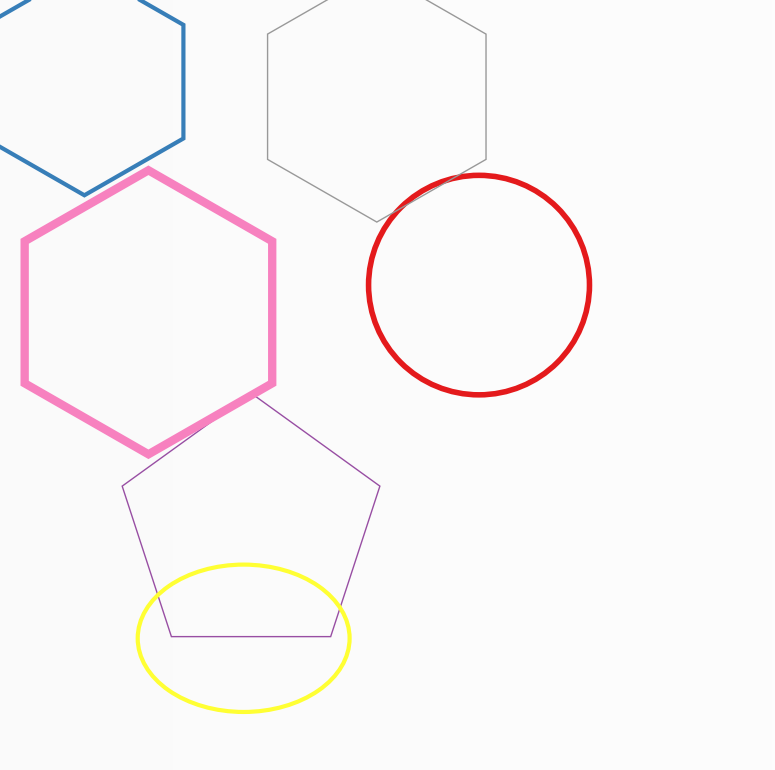[{"shape": "circle", "thickness": 2, "radius": 0.71, "center": [0.618, 0.63]}, {"shape": "hexagon", "thickness": 1.5, "radius": 0.74, "center": [0.109, 0.894]}, {"shape": "pentagon", "thickness": 0.5, "radius": 0.87, "center": [0.324, 0.315]}, {"shape": "oval", "thickness": 1.5, "radius": 0.68, "center": [0.314, 0.171]}, {"shape": "hexagon", "thickness": 3, "radius": 0.92, "center": [0.192, 0.594]}, {"shape": "hexagon", "thickness": 0.5, "radius": 0.81, "center": [0.486, 0.874]}]